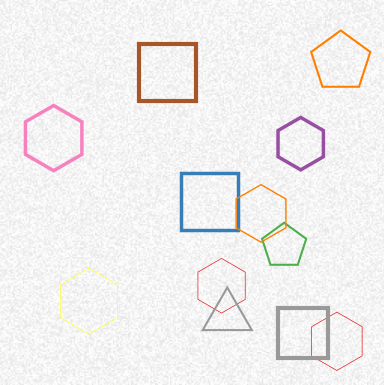[{"shape": "hexagon", "thickness": 0.5, "radius": 0.35, "center": [0.576, 0.258]}, {"shape": "hexagon", "thickness": 0.5, "radius": 0.38, "center": [0.875, 0.113]}, {"shape": "square", "thickness": 2.5, "radius": 0.37, "center": [0.543, 0.476]}, {"shape": "pentagon", "thickness": 1.5, "radius": 0.3, "center": [0.738, 0.361]}, {"shape": "hexagon", "thickness": 2.5, "radius": 0.34, "center": [0.781, 0.627]}, {"shape": "hexagon", "thickness": 1, "radius": 0.37, "center": [0.678, 0.446]}, {"shape": "pentagon", "thickness": 1.5, "radius": 0.4, "center": [0.885, 0.84]}, {"shape": "hexagon", "thickness": 0.5, "radius": 0.43, "center": [0.231, 0.218]}, {"shape": "square", "thickness": 3, "radius": 0.37, "center": [0.434, 0.811]}, {"shape": "hexagon", "thickness": 2.5, "radius": 0.42, "center": [0.139, 0.641]}, {"shape": "triangle", "thickness": 1.5, "radius": 0.37, "center": [0.59, 0.179]}, {"shape": "square", "thickness": 3, "radius": 0.32, "center": [0.787, 0.135]}]